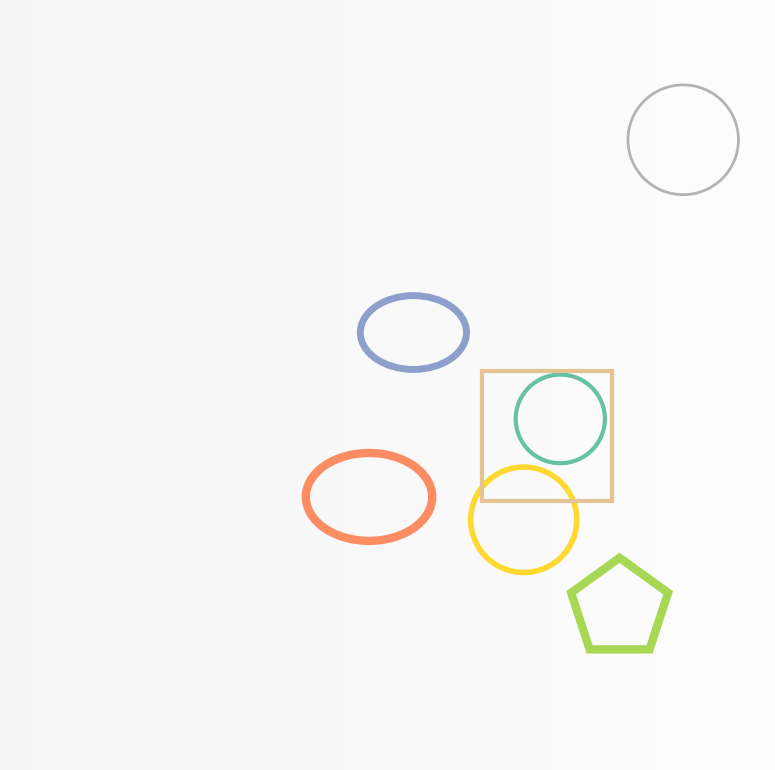[{"shape": "circle", "thickness": 1.5, "radius": 0.29, "center": [0.723, 0.456]}, {"shape": "oval", "thickness": 3, "radius": 0.41, "center": [0.476, 0.355]}, {"shape": "oval", "thickness": 2.5, "radius": 0.34, "center": [0.533, 0.568]}, {"shape": "pentagon", "thickness": 3, "radius": 0.33, "center": [0.799, 0.21]}, {"shape": "circle", "thickness": 2, "radius": 0.34, "center": [0.676, 0.325]}, {"shape": "square", "thickness": 1.5, "radius": 0.42, "center": [0.706, 0.434]}, {"shape": "circle", "thickness": 1, "radius": 0.36, "center": [0.882, 0.818]}]